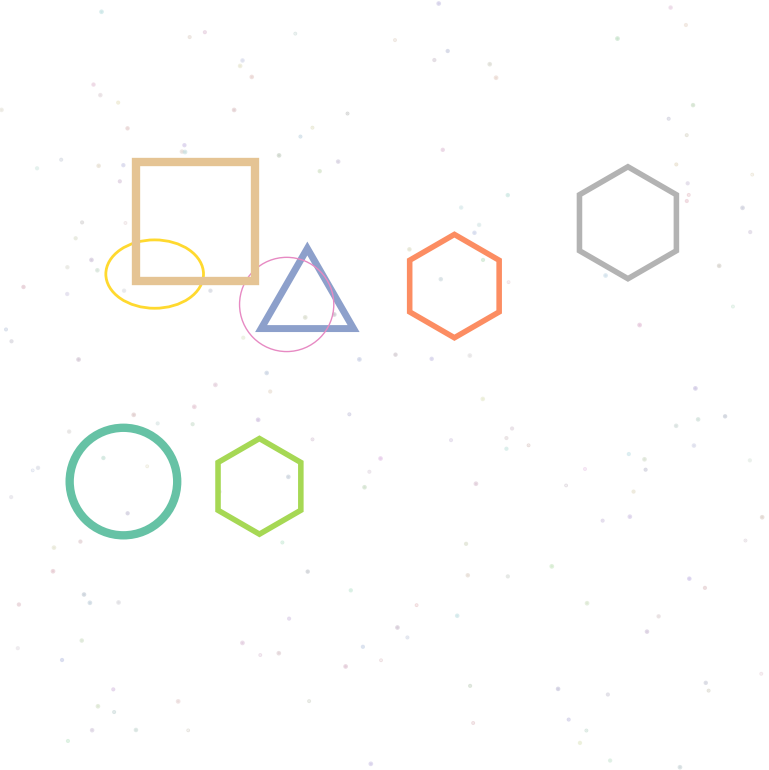[{"shape": "circle", "thickness": 3, "radius": 0.35, "center": [0.16, 0.375]}, {"shape": "hexagon", "thickness": 2, "radius": 0.34, "center": [0.59, 0.628]}, {"shape": "triangle", "thickness": 2.5, "radius": 0.35, "center": [0.399, 0.608]}, {"shape": "circle", "thickness": 0.5, "radius": 0.31, "center": [0.372, 0.605]}, {"shape": "hexagon", "thickness": 2, "radius": 0.31, "center": [0.337, 0.368]}, {"shape": "oval", "thickness": 1, "radius": 0.32, "center": [0.201, 0.644]}, {"shape": "square", "thickness": 3, "radius": 0.39, "center": [0.254, 0.712]}, {"shape": "hexagon", "thickness": 2, "radius": 0.36, "center": [0.815, 0.711]}]